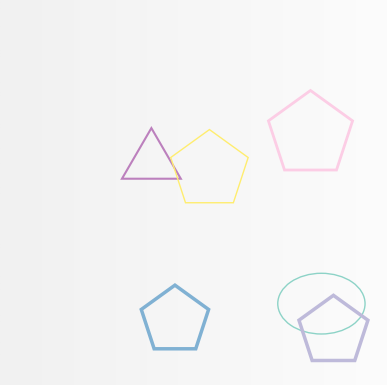[{"shape": "oval", "thickness": 1, "radius": 0.56, "center": [0.829, 0.211]}, {"shape": "pentagon", "thickness": 2.5, "radius": 0.47, "center": [0.86, 0.139]}, {"shape": "pentagon", "thickness": 2.5, "radius": 0.46, "center": [0.451, 0.168]}, {"shape": "pentagon", "thickness": 2, "radius": 0.57, "center": [0.801, 0.651]}, {"shape": "triangle", "thickness": 1.5, "radius": 0.44, "center": [0.391, 0.58]}, {"shape": "pentagon", "thickness": 1, "radius": 0.53, "center": [0.54, 0.558]}]